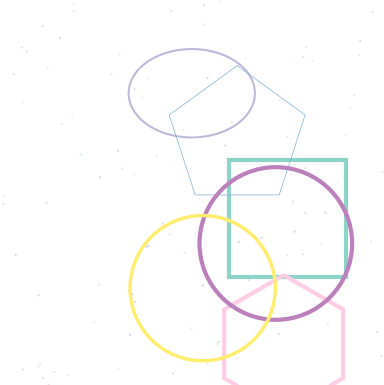[{"shape": "square", "thickness": 3, "radius": 0.76, "center": [0.747, 0.432]}, {"shape": "oval", "thickness": 1.5, "radius": 0.82, "center": [0.498, 0.758]}, {"shape": "pentagon", "thickness": 0.5, "radius": 0.93, "center": [0.616, 0.644]}, {"shape": "hexagon", "thickness": 3, "radius": 0.89, "center": [0.737, 0.107]}, {"shape": "circle", "thickness": 3, "radius": 0.99, "center": [0.716, 0.368]}, {"shape": "circle", "thickness": 2.5, "radius": 0.94, "center": [0.526, 0.251]}]